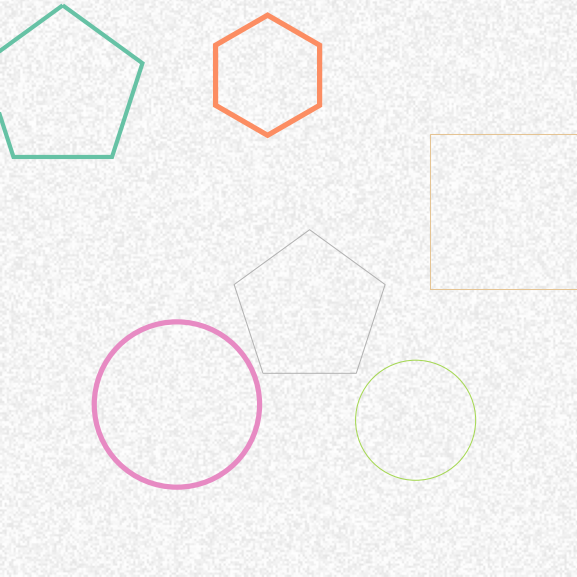[{"shape": "pentagon", "thickness": 2, "radius": 0.73, "center": [0.109, 0.845]}, {"shape": "hexagon", "thickness": 2.5, "radius": 0.52, "center": [0.463, 0.869]}, {"shape": "circle", "thickness": 2.5, "radius": 0.72, "center": [0.306, 0.299]}, {"shape": "circle", "thickness": 0.5, "radius": 0.52, "center": [0.72, 0.271]}, {"shape": "square", "thickness": 0.5, "radius": 0.67, "center": [0.878, 0.633]}, {"shape": "pentagon", "thickness": 0.5, "radius": 0.69, "center": [0.536, 0.464]}]